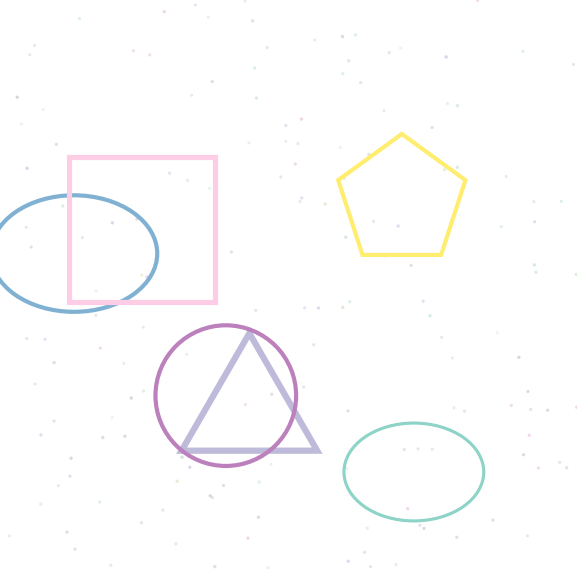[{"shape": "oval", "thickness": 1.5, "radius": 0.61, "center": [0.717, 0.182]}, {"shape": "triangle", "thickness": 3, "radius": 0.68, "center": [0.432, 0.287]}, {"shape": "oval", "thickness": 2, "radius": 0.72, "center": [0.128, 0.56]}, {"shape": "square", "thickness": 2.5, "radius": 0.63, "center": [0.245, 0.602]}, {"shape": "circle", "thickness": 2, "radius": 0.61, "center": [0.391, 0.314]}, {"shape": "pentagon", "thickness": 2, "radius": 0.58, "center": [0.696, 0.651]}]